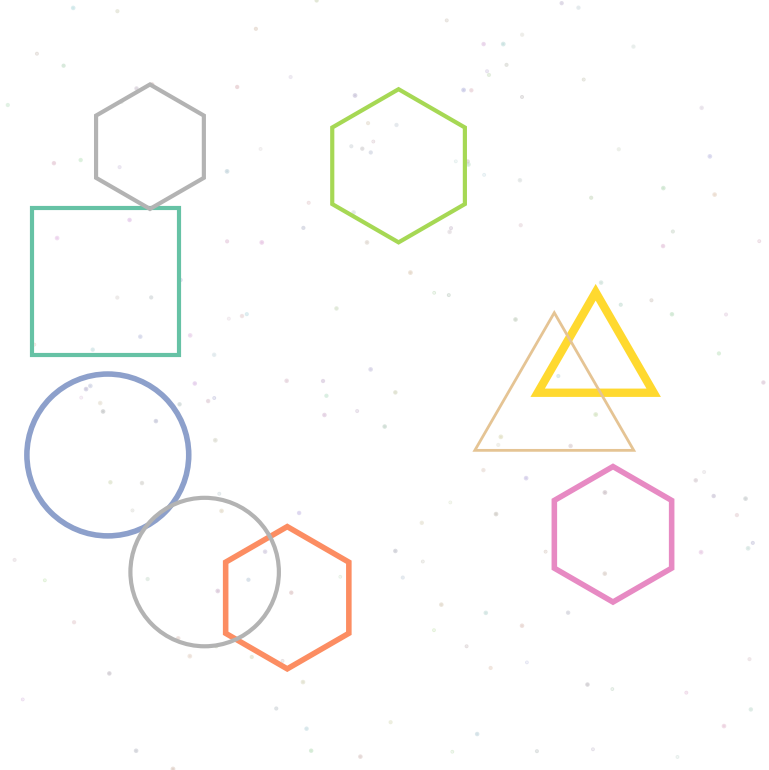[{"shape": "square", "thickness": 1.5, "radius": 0.48, "center": [0.137, 0.635]}, {"shape": "hexagon", "thickness": 2, "radius": 0.46, "center": [0.373, 0.224]}, {"shape": "circle", "thickness": 2, "radius": 0.53, "center": [0.14, 0.409]}, {"shape": "hexagon", "thickness": 2, "radius": 0.44, "center": [0.796, 0.306]}, {"shape": "hexagon", "thickness": 1.5, "radius": 0.5, "center": [0.518, 0.785]}, {"shape": "triangle", "thickness": 3, "radius": 0.43, "center": [0.774, 0.533]}, {"shape": "triangle", "thickness": 1, "radius": 0.6, "center": [0.72, 0.475]}, {"shape": "circle", "thickness": 1.5, "radius": 0.48, "center": [0.266, 0.257]}, {"shape": "hexagon", "thickness": 1.5, "radius": 0.4, "center": [0.195, 0.809]}]